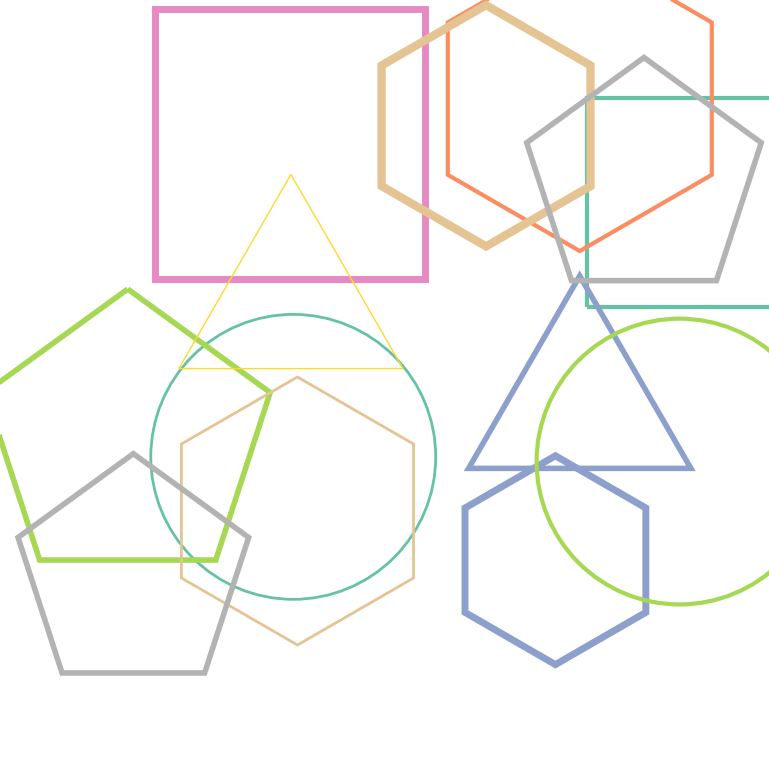[{"shape": "square", "thickness": 1.5, "radius": 0.68, "center": [0.897, 0.737]}, {"shape": "circle", "thickness": 1, "radius": 0.93, "center": [0.381, 0.407]}, {"shape": "hexagon", "thickness": 1.5, "radius": 0.99, "center": [0.753, 0.872]}, {"shape": "hexagon", "thickness": 2.5, "radius": 0.68, "center": [0.721, 0.272]}, {"shape": "triangle", "thickness": 2, "radius": 0.83, "center": [0.753, 0.475]}, {"shape": "square", "thickness": 2.5, "radius": 0.88, "center": [0.376, 0.813]}, {"shape": "circle", "thickness": 1.5, "radius": 0.93, "center": [0.882, 0.401]}, {"shape": "pentagon", "thickness": 2, "radius": 0.97, "center": [0.166, 0.43]}, {"shape": "triangle", "thickness": 0.5, "radius": 0.84, "center": [0.378, 0.605]}, {"shape": "hexagon", "thickness": 1, "radius": 0.87, "center": [0.386, 0.336]}, {"shape": "hexagon", "thickness": 3, "radius": 0.78, "center": [0.631, 0.837]}, {"shape": "pentagon", "thickness": 2, "radius": 0.79, "center": [0.173, 0.253]}, {"shape": "pentagon", "thickness": 2, "radius": 0.8, "center": [0.836, 0.765]}]